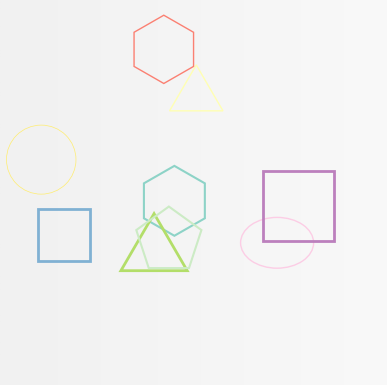[{"shape": "hexagon", "thickness": 1.5, "radius": 0.45, "center": [0.45, 0.478]}, {"shape": "triangle", "thickness": 1, "radius": 0.4, "center": [0.506, 0.752]}, {"shape": "hexagon", "thickness": 1, "radius": 0.44, "center": [0.423, 0.872]}, {"shape": "square", "thickness": 2, "radius": 0.34, "center": [0.164, 0.39]}, {"shape": "triangle", "thickness": 2, "radius": 0.49, "center": [0.398, 0.346]}, {"shape": "oval", "thickness": 1, "radius": 0.47, "center": [0.715, 0.369]}, {"shape": "square", "thickness": 2, "radius": 0.46, "center": [0.771, 0.465]}, {"shape": "pentagon", "thickness": 1.5, "radius": 0.44, "center": [0.436, 0.375]}, {"shape": "circle", "thickness": 0.5, "radius": 0.45, "center": [0.106, 0.585]}]